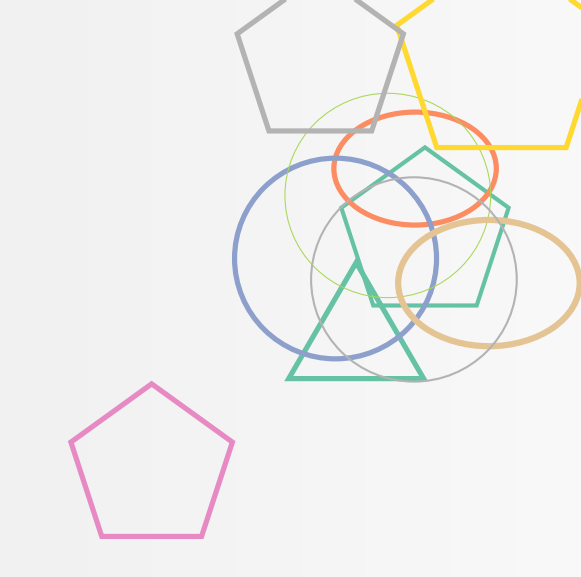[{"shape": "pentagon", "thickness": 2, "radius": 0.76, "center": [0.731, 0.593]}, {"shape": "triangle", "thickness": 2.5, "radius": 0.67, "center": [0.613, 0.411]}, {"shape": "oval", "thickness": 2.5, "radius": 0.7, "center": [0.714, 0.707]}, {"shape": "circle", "thickness": 2.5, "radius": 0.87, "center": [0.577, 0.552]}, {"shape": "pentagon", "thickness": 2.5, "radius": 0.73, "center": [0.261, 0.188]}, {"shape": "circle", "thickness": 0.5, "radius": 0.88, "center": [0.667, 0.661]}, {"shape": "pentagon", "thickness": 2.5, "radius": 0.95, "center": [0.863, 0.897]}, {"shape": "oval", "thickness": 3, "radius": 0.78, "center": [0.841, 0.509]}, {"shape": "pentagon", "thickness": 2.5, "radius": 0.75, "center": [0.551, 0.894]}, {"shape": "circle", "thickness": 1, "radius": 0.88, "center": [0.712, 0.515]}]